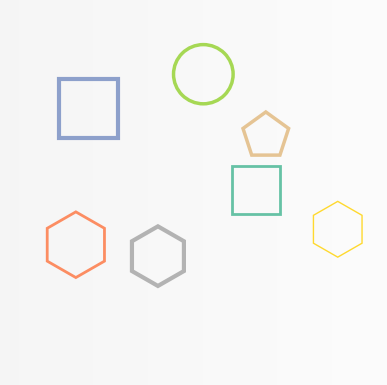[{"shape": "square", "thickness": 2, "radius": 0.31, "center": [0.662, 0.506]}, {"shape": "hexagon", "thickness": 2, "radius": 0.43, "center": [0.196, 0.364]}, {"shape": "square", "thickness": 3, "radius": 0.38, "center": [0.229, 0.718]}, {"shape": "circle", "thickness": 2.5, "radius": 0.38, "center": [0.525, 0.807]}, {"shape": "hexagon", "thickness": 1, "radius": 0.36, "center": [0.872, 0.405]}, {"shape": "pentagon", "thickness": 2.5, "radius": 0.31, "center": [0.686, 0.647]}, {"shape": "hexagon", "thickness": 3, "radius": 0.39, "center": [0.408, 0.335]}]